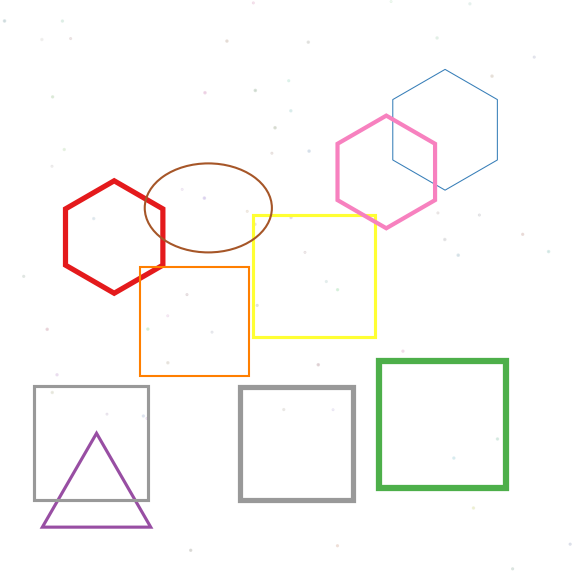[{"shape": "hexagon", "thickness": 2.5, "radius": 0.49, "center": [0.198, 0.589]}, {"shape": "hexagon", "thickness": 0.5, "radius": 0.52, "center": [0.771, 0.774]}, {"shape": "square", "thickness": 3, "radius": 0.55, "center": [0.766, 0.264]}, {"shape": "triangle", "thickness": 1.5, "radius": 0.54, "center": [0.167, 0.141]}, {"shape": "square", "thickness": 1, "radius": 0.47, "center": [0.336, 0.442]}, {"shape": "square", "thickness": 1.5, "radius": 0.53, "center": [0.544, 0.522]}, {"shape": "oval", "thickness": 1, "radius": 0.55, "center": [0.361, 0.639]}, {"shape": "hexagon", "thickness": 2, "radius": 0.49, "center": [0.669, 0.701]}, {"shape": "square", "thickness": 1.5, "radius": 0.49, "center": [0.157, 0.231]}, {"shape": "square", "thickness": 2.5, "radius": 0.49, "center": [0.514, 0.232]}]